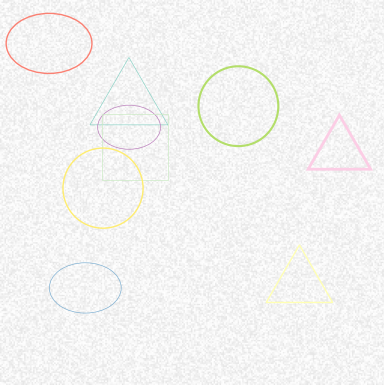[{"shape": "triangle", "thickness": 0.5, "radius": 0.58, "center": [0.335, 0.734]}, {"shape": "triangle", "thickness": 1, "radius": 0.5, "center": [0.778, 0.264]}, {"shape": "oval", "thickness": 1, "radius": 0.56, "center": [0.127, 0.887]}, {"shape": "oval", "thickness": 0.5, "radius": 0.47, "center": [0.222, 0.252]}, {"shape": "circle", "thickness": 1.5, "radius": 0.52, "center": [0.619, 0.724]}, {"shape": "triangle", "thickness": 2, "radius": 0.47, "center": [0.882, 0.607]}, {"shape": "oval", "thickness": 0.5, "radius": 0.41, "center": [0.335, 0.67]}, {"shape": "square", "thickness": 0.5, "radius": 0.43, "center": [0.35, 0.618]}, {"shape": "circle", "thickness": 1, "radius": 0.52, "center": [0.268, 0.511]}]